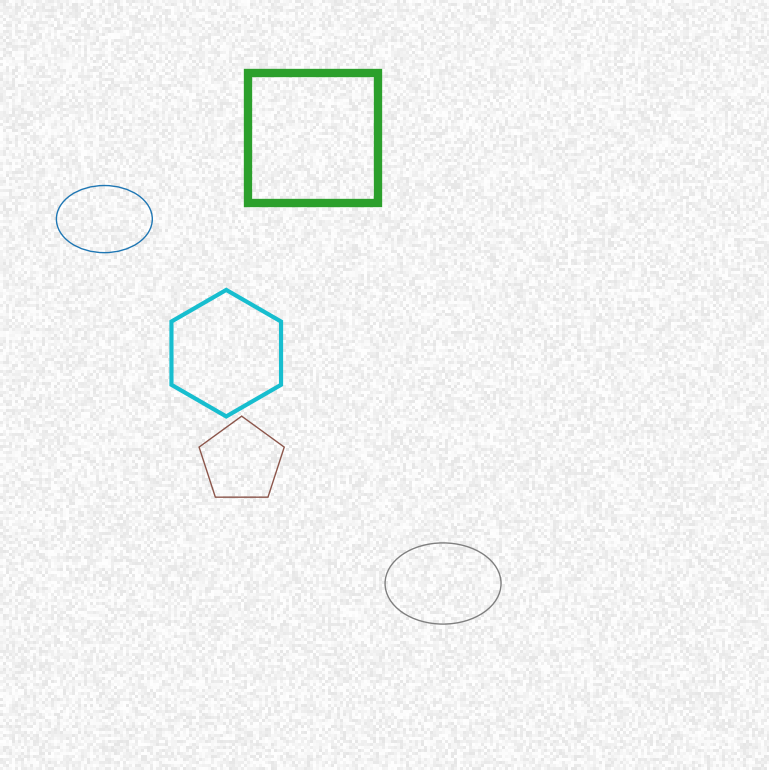[{"shape": "oval", "thickness": 0.5, "radius": 0.31, "center": [0.136, 0.715]}, {"shape": "square", "thickness": 3, "radius": 0.42, "center": [0.406, 0.821]}, {"shape": "pentagon", "thickness": 0.5, "radius": 0.29, "center": [0.314, 0.401]}, {"shape": "oval", "thickness": 0.5, "radius": 0.38, "center": [0.575, 0.242]}, {"shape": "hexagon", "thickness": 1.5, "radius": 0.41, "center": [0.294, 0.541]}]